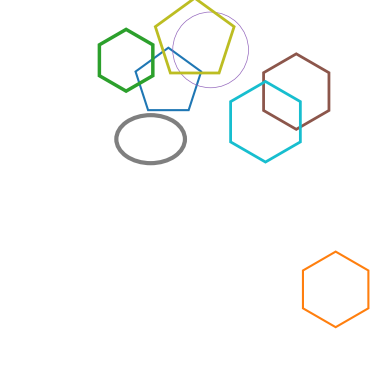[{"shape": "pentagon", "thickness": 1.5, "radius": 0.45, "center": [0.437, 0.786]}, {"shape": "hexagon", "thickness": 1.5, "radius": 0.49, "center": [0.872, 0.248]}, {"shape": "hexagon", "thickness": 2.5, "radius": 0.4, "center": [0.328, 0.843]}, {"shape": "circle", "thickness": 0.5, "radius": 0.49, "center": [0.547, 0.87]}, {"shape": "hexagon", "thickness": 2, "radius": 0.49, "center": [0.77, 0.762]}, {"shape": "oval", "thickness": 3, "radius": 0.45, "center": [0.391, 0.639]}, {"shape": "pentagon", "thickness": 2, "radius": 0.54, "center": [0.506, 0.897]}, {"shape": "hexagon", "thickness": 2, "radius": 0.52, "center": [0.69, 0.684]}]